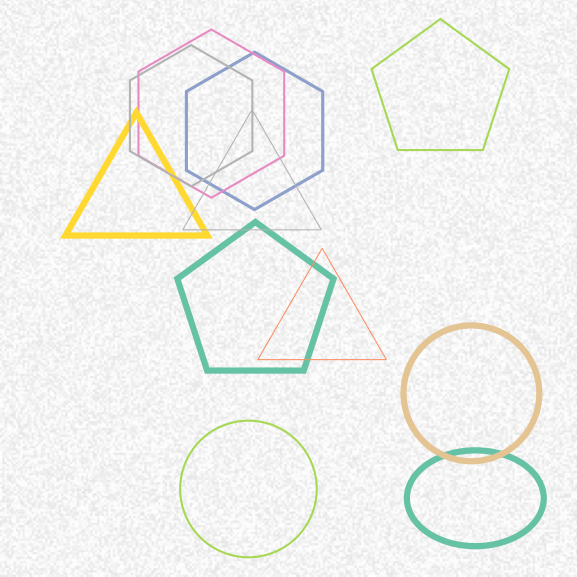[{"shape": "pentagon", "thickness": 3, "radius": 0.71, "center": [0.442, 0.472]}, {"shape": "oval", "thickness": 3, "radius": 0.59, "center": [0.823, 0.136]}, {"shape": "triangle", "thickness": 0.5, "radius": 0.64, "center": [0.558, 0.441]}, {"shape": "hexagon", "thickness": 1.5, "radius": 0.68, "center": [0.441, 0.773]}, {"shape": "hexagon", "thickness": 1, "radius": 0.73, "center": [0.366, 0.802]}, {"shape": "pentagon", "thickness": 1, "radius": 0.63, "center": [0.763, 0.841]}, {"shape": "circle", "thickness": 1, "radius": 0.59, "center": [0.43, 0.152]}, {"shape": "triangle", "thickness": 3, "radius": 0.71, "center": [0.236, 0.662]}, {"shape": "circle", "thickness": 3, "radius": 0.59, "center": [0.816, 0.318]}, {"shape": "triangle", "thickness": 0.5, "radius": 0.69, "center": [0.436, 0.67]}, {"shape": "hexagon", "thickness": 1, "radius": 0.61, "center": [0.331, 0.799]}]